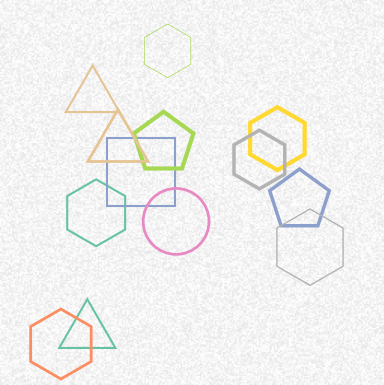[{"shape": "triangle", "thickness": 1.5, "radius": 0.42, "center": [0.227, 0.138]}, {"shape": "hexagon", "thickness": 1.5, "radius": 0.43, "center": [0.25, 0.447]}, {"shape": "hexagon", "thickness": 2, "radius": 0.45, "center": [0.158, 0.106]}, {"shape": "pentagon", "thickness": 2.5, "radius": 0.41, "center": [0.778, 0.48]}, {"shape": "square", "thickness": 1.5, "radius": 0.44, "center": [0.367, 0.552]}, {"shape": "circle", "thickness": 2, "radius": 0.43, "center": [0.457, 0.425]}, {"shape": "hexagon", "thickness": 0.5, "radius": 0.35, "center": [0.435, 0.868]}, {"shape": "pentagon", "thickness": 3, "radius": 0.41, "center": [0.425, 0.628]}, {"shape": "hexagon", "thickness": 3, "radius": 0.41, "center": [0.721, 0.64]}, {"shape": "triangle", "thickness": 1.5, "radius": 0.4, "center": [0.241, 0.749]}, {"shape": "triangle", "thickness": 2, "radius": 0.45, "center": [0.306, 0.626]}, {"shape": "hexagon", "thickness": 2.5, "radius": 0.38, "center": [0.674, 0.586]}, {"shape": "hexagon", "thickness": 1, "radius": 0.5, "center": [0.805, 0.358]}]